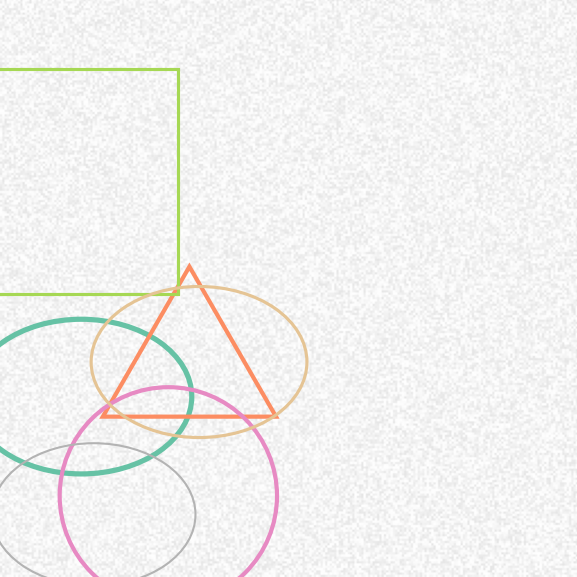[{"shape": "oval", "thickness": 2.5, "radius": 0.96, "center": [0.141, 0.312]}, {"shape": "triangle", "thickness": 2, "radius": 0.87, "center": [0.328, 0.364]}, {"shape": "circle", "thickness": 2, "radius": 0.94, "center": [0.292, 0.14]}, {"shape": "square", "thickness": 1.5, "radius": 0.98, "center": [0.112, 0.685]}, {"shape": "oval", "thickness": 1.5, "radius": 0.93, "center": [0.345, 0.372]}, {"shape": "oval", "thickness": 1, "radius": 0.88, "center": [0.162, 0.108]}]